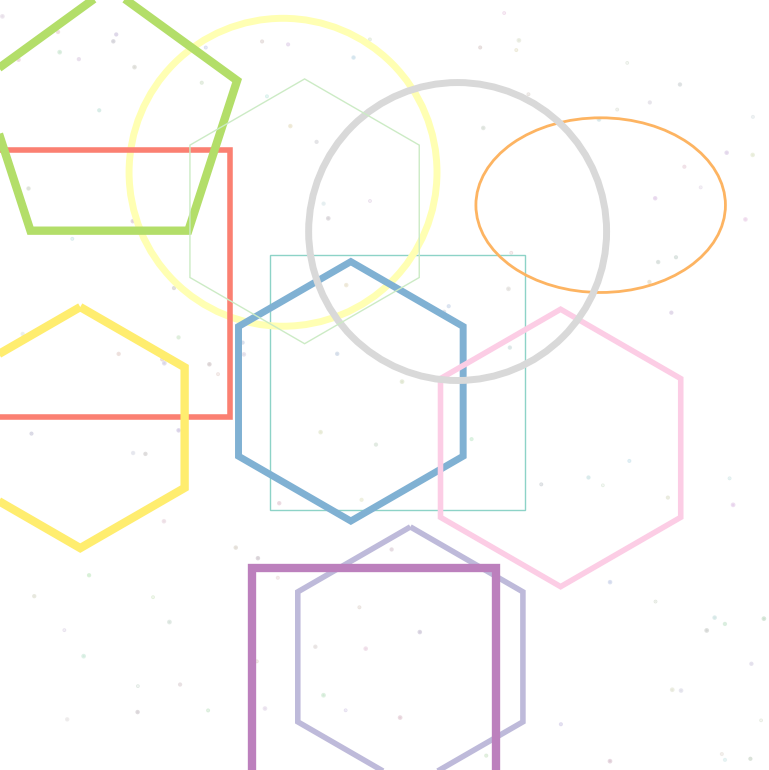[{"shape": "square", "thickness": 0.5, "radius": 0.83, "center": [0.516, 0.503]}, {"shape": "circle", "thickness": 2.5, "radius": 1.0, "center": [0.368, 0.776]}, {"shape": "hexagon", "thickness": 2, "radius": 0.84, "center": [0.533, 0.147]}, {"shape": "square", "thickness": 2, "radius": 0.87, "center": [0.125, 0.632]}, {"shape": "hexagon", "thickness": 2.5, "radius": 0.84, "center": [0.456, 0.492]}, {"shape": "oval", "thickness": 1, "radius": 0.81, "center": [0.78, 0.734]}, {"shape": "pentagon", "thickness": 3, "radius": 0.87, "center": [0.142, 0.842]}, {"shape": "hexagon", "thickness": 2, "radius": 0.9, "center": [0.728, 0.418]}, {"shape": "circle", "thickness": 2.5, "radius": 0.97, "center": [0.594, 0.699]}, {"shape": "square", "thickness": 3, "radius": 0.79, "center": [0.486, 0.104]}, {"shape": "hexagon", "thickness": 0.5, "radius": 0.86, "center": [0.396, 0.726]}, {"shape": "hexagon", "thickness": 3, "radius": 0.78, "center": [0.104, 0.445]}]